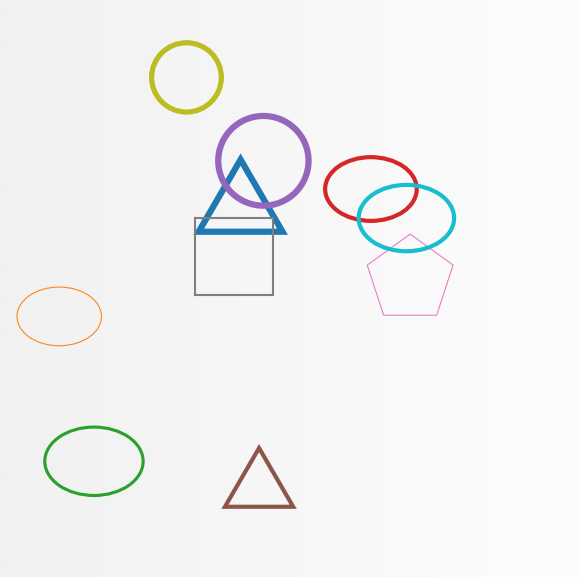[{"shape": "triangle", "thickness": 3, "radius": 0.42, "center": [0.414, 0.64]}, {"shape": "oval", "thickness": 0.5, "radius": 0.36, "center": [0.102, 0.451]}, {"shape": "oval", "thickness": 1.5, "radius": 0.42, "center": [0.162, 0.2]}, {"shape": "oval", "thickness": 2, "radius": 0.39, "center": [0.638, 0.672]}, {"shape": "circle", "thickness": 3, "radius": 0.39, "center": [0.453, 0.721]}, {"shape": "triangle", "thickness": 2, "radius": 0.34, "center": [0.446, 0.156]}, {"shape": "pentagon", "thickness": 0.5, "radius": 0.39, "center": [0.706, 0.516]}, {"shape": "square", "thickness": 1, "radius": 0.34, "center": [0.403, 0.555]}, {"shape": "circle", "thickness": 2.5, "radius": 0.3, "center": [0.321, 0.865]}, {"shape": "oval", "thickness": 2, "radius": 0.41, "center": [0.699, 0.622]}]